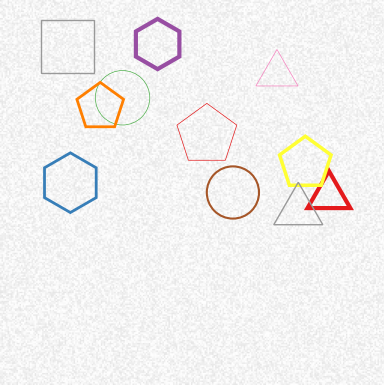[{"shape": "pentagon", "thickness": 0.5, "radius": 0.41, "center": [0.537, 0.65]}, {"shape": "triangle", "thickness": 3, "radius": 0.32, "center": [0.854, 0.492]}, {"shape": "hexagon", "thickness": 2, "radius": 0.39, "center": [0.183, 0.525]}, {"shape": "circle", "thickness": 0.5, "radius": 0.35, "center": [0.318, 0.746]}, {"shape": "hexagon", "thickness": 3, "radius": 0.33, "center": [0.409, 0.886]}, {"shape": "pentagon", "thickness": 2, "radius": 0.32, "center": [0.26, 0.722]}, {"shape": "pentagon", "thickness": 2.5, "radius": 0.35, "center": [0.793, 0.576]}, {"shape": "circle", "thickness": 1.5, "radius": 0.34, "center": [0.605, 0.5]}, {"shape": "triangle", "thickness": 0.5, "radius": 0.32, "center": [0.719, 0.808]}, {"shape": "triangle", "thickness": 1, "radius": 0.37, "center": [0.775, 0.453]}, {"shape": "square", "thickness": 1, "radius": 0.34, "center": [0.175, 0.879]}]